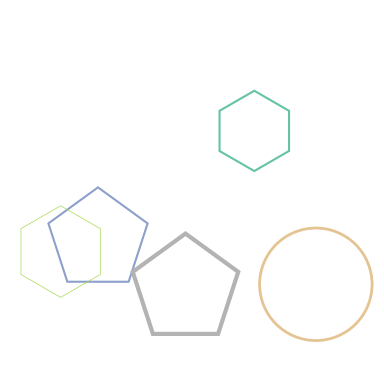[{"shape": "hexagon", "thickness": 1.5, "radius": 0.52, "center": [0.66, 0.66]}, {"shape": "pentagon", "thickness": 1.5, "radius": 0.68, "center": [0.255, 0.378]}, {"shape": "hexagon", "thickness": 0.5, "radius": 0.59, "center": [0.157, 0.347]}, {"shape": "circle", "thickness": 2, "radius": 0.73, "center": [0.82, 0.262]}, {"shape": "pentagon", "thickness": 3, "radius": 0.72, "center": [0.482, 0.249]}]